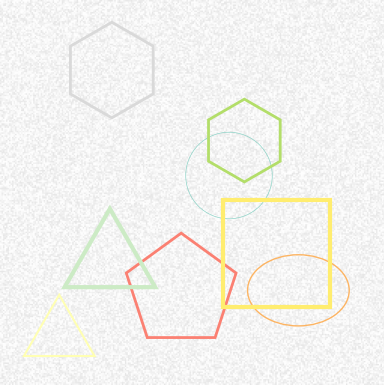[{"shape": "circle", "thickness": 0.5, "radius": 0.56, "center": [0.595, 0.544]}, {"shape": "triangle", "thickness": 1.5, "radius": 0.53, "center": [0.154, 0.128]}, {"shape": "pentagon", "thickness": 2, "radius": 0.75, "center": [0.471, 0.245]}, {"shape": "oval", "thickness": 1, "radius": 0.66, "center": [0.775, 0.246]}, {"shape": "hexagon", "thickness": 2, "radius": 0.54, "center": [0.635, 0.635]}, {"shape": "hexagon", "thickness": 2, "radius": 0.62, "center": [0.29, 0.818]}, {"shape": "triangle", "thickness": 3, "radius": 0.68, "center": [0.285, 0.322]}, {"shape": "square", "thickness": 3, "radius": 0.7, "center": [0.719, 0.341]}]